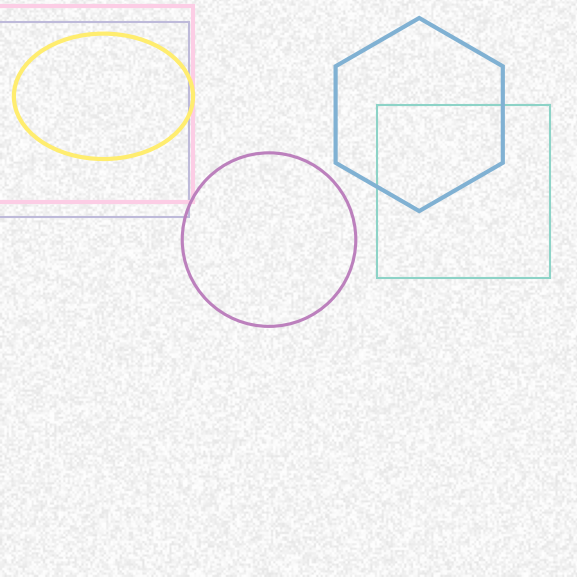[{"shape": "square", "thickness": 1, "radius": 0.75, "center": [0.803, 0.667]}, {"shape": "square", "thickness": 1, "radius": 0.84, "center": [0.158, 0.792]}, {"shape": "hexagon", "thickness": 2, "radius": 0.84, "center": [0.726, 0.801]}, {"shape": "square", "thickness": 2, "radius": 0.85, "center": [0.164, 0.819]}, {"shape": "circle", "thickness": 1.5, "radius": 0.75, "center": [0.466, 0.584]}, {"shape": "oval", "thickness": 2, "radius": 0.78, "center": [0.179, 0.832]}]